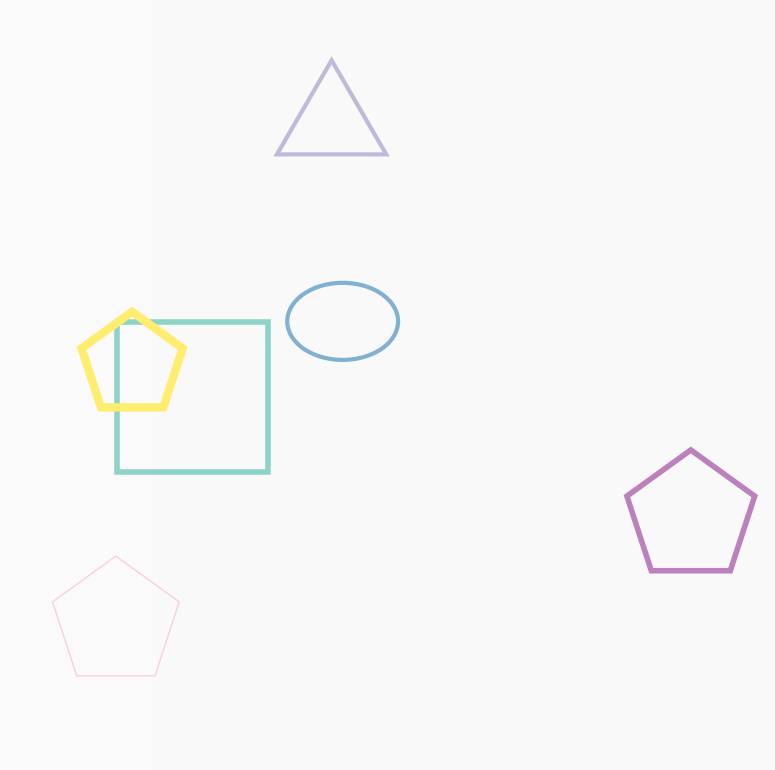[{"shape": "square", "thickness": 2, "radius": 0.49, "center": [0.248, 0.484]}, {"shape": "triangle", "thickness": 1.5, "radius": 0.41, "center": [0.428, 0.84]}, {"shape": "oval", "thickness": 1.5, "radius": 0.36, "center": [0.442, 0.583]}, {"shape": "pentagon", "thickness": 0.5, "radius": 0.43, "center": [0.149, 0.192]}, {"shape": "pentagon", "thickness": 2, "radius": 0.43, "center": [0.891, 0.329]}, {"shape": "pentagon", "thickness": 3, "radius": 0.34, "center": [0.17, 0.526]}]